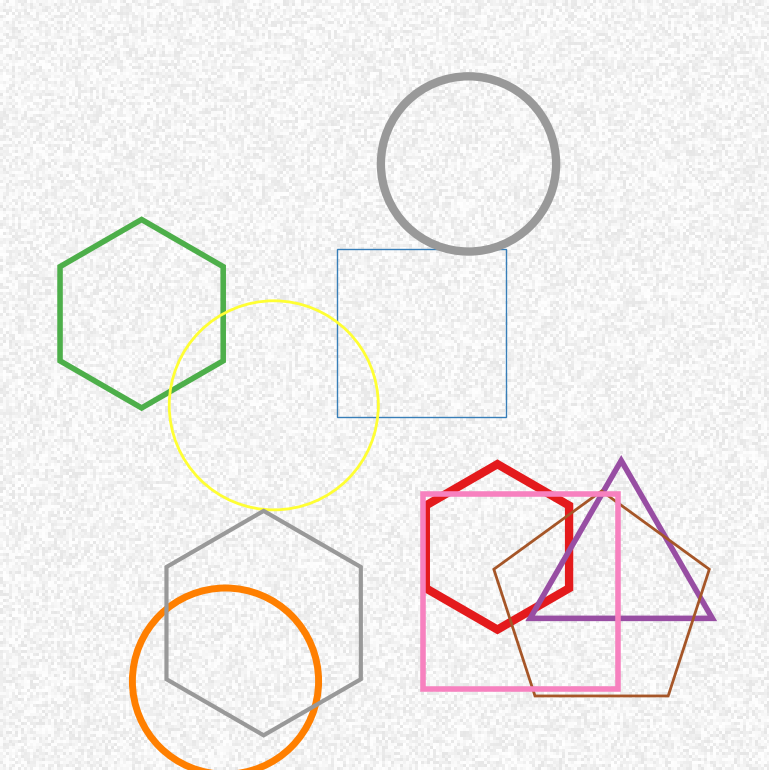[{"shape": "hexagon", "thickness": 3, "radius": 0.54, "center": [0.646, 0.29]}, {"shape": "square", "thickness": 0.5, "radius": 0.55, "center": [0.548, 0.568]}, {"shape": "hexagon", "thickness": 2, "radius": 0.61, "center": [0.184, 0.593]}, {"shape": "triangle", "thickness": 2, "radius": 0.68, "center": [0.807, 0.265]}, {"shape": "circle", "thickness": 2.5, "radius": 0.6, "center": [0.293, 0.115]}, {"shape": "circle", "thickness": 1, "radius": 0.68, "center": [0.356, 0.474]}, {"shape": "pentagon", "thickness": 1, "radius": 0.74, "center": [0.781, 0.215]}, {"shape": "square", "thickness": 2, "radius": 0.63, "center": [0.676, 0.231]}, {"shape": "hexagon", "thickness": 1.5, "radius": 0.73, "center": [0.342, 0.191]}, {"shape": "circle", "thickness": 3, "radius": 0.57, "center": [0.608, 0.787]}]